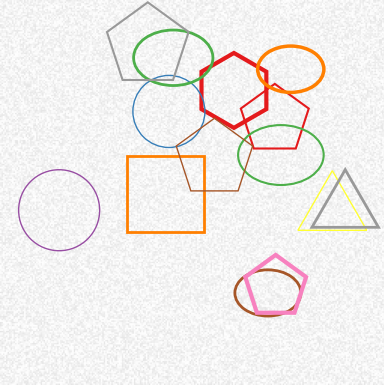[{"shape": "hexagon", "thickness": 3, "radius": 0.49, "center": [0.608, 0.765]}, {"shape": "pentagon", "thickness": 1.5, "radius": 0.46, "center": [0.714, 0.689]}, {"shape": "circle", "thickness": 1, "radius": 0.47, "center": [0.439, 0.711]}, {"shape": "oval", "thickness": 2, "radius": 0.51, "center": [0.45, 0.85]}, {"shape": "oval", "thickness": 1.5, "radius": 0.56, "center": [0.73, 0.597]}, {"shape": "circle", "thickness": 1, "radius": 0.53, "center": [0.154, 0.454]}, {"shape": "square", "thickness": 2, "radius": 0.49, "center": [0.43, 0.496]}, {"shape": "oval", "thickness": 2.5, "radius": 0.43, "center": [0.755, 0.82]}, {"shape": "triangle", "thickness": 1, "radius": 0.52, "center": [0.863, 0.453]}, {"shape": "pentagon", "thickness": 1, "radius": 0.52, "center": [0.557, 0.589]}, {"shape": "oval", "thickness": 2, "radius": 0.43, "center": [0.696, 0.239]}, {"shape": "pentagon", "thickness": 3, "radius": 0.42, "center": [0.716, 0.255]}, {"shape": "triangle", "thickness": 2, "radius": 0.5, "center": [0.897, 0.459]}, {"shape": "pentagon", "thickness": 1.5, "radius": 0.56, "center": [0.384, 0.882]}]